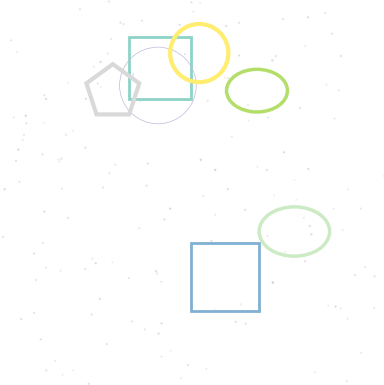[{"shape": "square", "thickness": 2, "radius": 0.4, "center": [0.416, 0.823]}, {"shape": "circle", "thickness": 0.5, "radius": 0.5, "center": [0.41, 0.778]}, {"shape": "square", "thickness": 2, "radius": 0.44, "center": [0.585, 0.281]}, {"shape": "oval", "thickness": 2.5, "radius": 0.4, "center": [0.667, 0.765]}, {"shape": "pentagon", "thickness": 3, "radius": 0.36, "center": [0.293, 0.761]}, {"shape": "oval", "thickness": 2.5, "radius": 0.46, "center": [0.765, 0.399]}, {"shape": "circle", "thickness": 3, "radius": 0.38, "center": [0.518, 0.862]}]